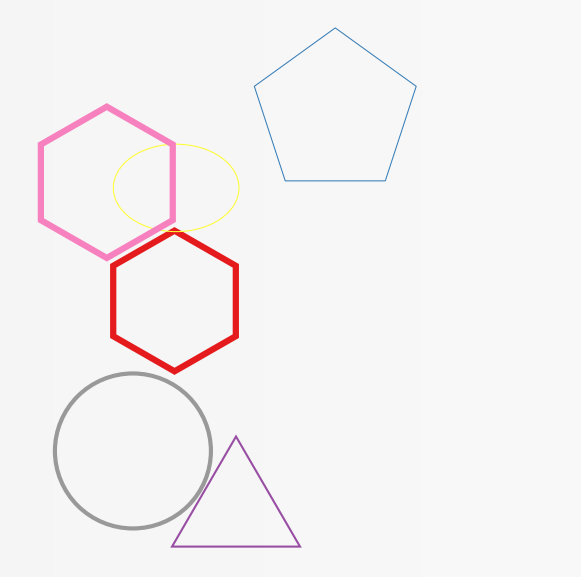[{"shape": "hexagon", "thickness": 3, "radius": 0.61, "center": [0.3, 0.478]}, {"shape": "pentagon", "thickness": 0.5, "radius": 0.73, "center": [0.577, 0.804]}, {"shape": "triangle", "thickness": 1, "radius": 0.64, "center": [0.406, 0.116]}, {"shape": "oval", "thickness": 0.5, "radius": 0.54, "center": [0.303, 0.674]}, {"shape": "hexagon", "thickness": 3, "radius": 0.65, "center": [0.184, 0.683]}, {"shape": "circle", "thickness": 2, "radius": 0.67, "center": [0.229, 0.218]}]